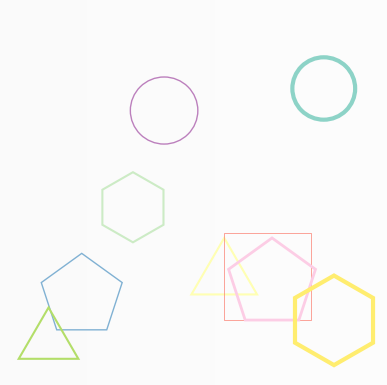[{"shape": "circle", "thickness": 3, "radius": 0.41, "center": [0.836, 0.77]}, {"shape": "triangle", "thickness": 1.5, "radius": 0.49, "center": [0.579, 0.284]}, {"shape": "square", "thickness": 0.5, "radius": 0.56, "center": [0.689, 0.282]}, {"shape": "pentagon", "thickness": 1, "radius": 0.55, "center": [0.211, 0.232]}, {"shape": "triangle", "thickness": 1.5, "radius": 0.44, "center": [0.125, 0.112]}, {"shape": "pentagon", "thickness": 2, "radius": 0.59, "center": [0.702, 0.264]}, {"shape": "circle", "thickness": 1, "radius": 0.44, "center": [0.423, 0.713]}, {"shape": "hexagon", "thickness": 1.5, "radius": 0.46, "center": [0.343, 0.462]}, {"shape": "hexagon", "thickness": 3, "radius": 0.58, "center": [0.862, 0.168]}]